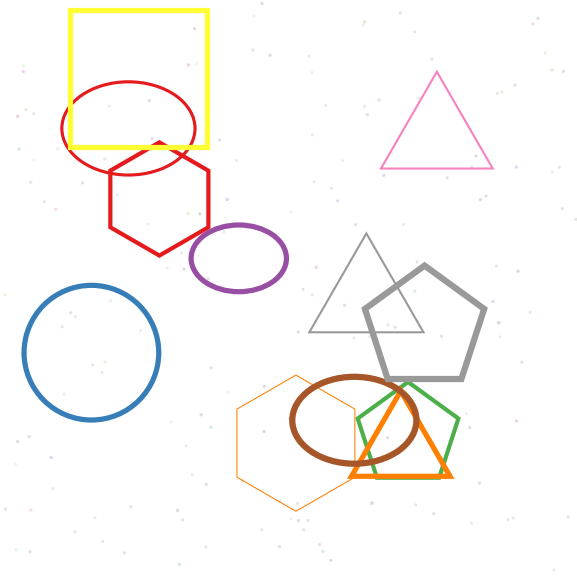[{"shape": "hexagon", "thickness": 2, "radius": 0.49, "center": [0.276, 0.655]}, {"shape": "oval", "thickness": 1.5, "radius": 0.58, "center": [0.222, 0.777]}, {"shape": "circle", "thickness": 2.5, "radius": 0.58, "center": [0.158, 0.388]}, {"shape": "pentagon", "thickness": 2, "radius": 0.46, "center": [0.707, 0.246]}, {"shape": "oval", "thickness": 2.5, "radius": 0.41, "center": [0.413, 0.552]}, {"shape": "triangle", "thickness": 2.5, "radius": 0.49, "center": [0.694, 0.224]}, {"shape": "hexagon", "thickness": 0.5, "radius": 0.59, "center": [0.512, 0.232]}, {"shape": "square", "thickness": 2.5, "radius": 0.59, "center": [0.24, 0.864]}, {"shape": "oval", "thickness": 3, "radius": 0.54, "center": [0.614, 0.271]}, {"shape": "triangle", "thickness": 1, "radius": 0.56, "center": [0.756, 0.763]}, {"shape": "pentagon", "thickness": 3, "radius": 0.54, "center": [0.735, 0.431]}, {"shape": "triangle", "thickness": 1, "radius": 0.57, "center": [0.634, 0.481]}]